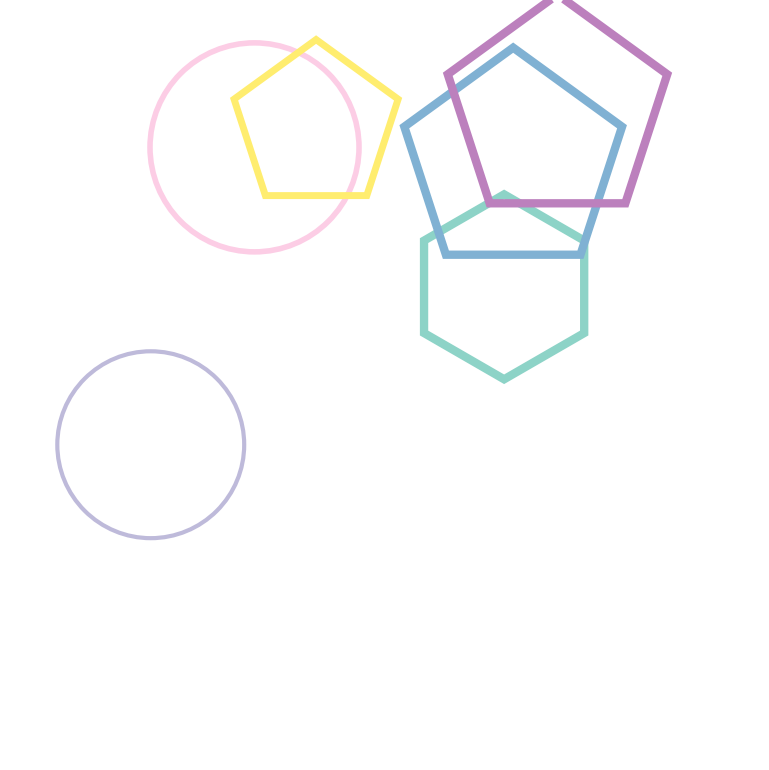[{"shape": "hexagon", "thickness": 3, "radius": 0.6, "center": [0.655, 0.627]}, {"shape": "circle", "thickness": 1.5, "radius": 0.61, "center": [0.196, 0.422]}, {"shape": "pentagon", "thickness": 3, "radius": 0.74, "center": [0.666, 0.789]}, {"shape": "circle", "thickness": 2, "radius": 0.68, "center": [0.331, 0.809]}, {"shape": "pentagon", "thickness": 3, "radius": 0.75, "center": [0.724, 0.857]}, {"shape": "pentagon", "thickness": 2.5, "radius": 0.56, "center": [0.411, 0.837]}]